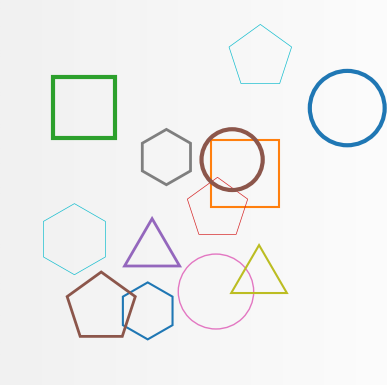[{"shape": "hexagon", "thickness": 1.5, "radius": 0.37, "center": [0.381, 0.192]}, {"shape": "circle", "thickness": 3, "radius": 0.48, "center": [0.896, 0.719]}, {"shape": "square", "thickness": 1.5, "radius": 0.44, "center": [0.632, 0.549]}, {"shape": "square", "thickness": 3, "radius": 0.4, "center": [0.217, 0.721]}, {"shape": "pentagon", "thickness": 0.5, "radius": 0.41, "center": [0.561, 0.458]}, {"shape": "triangle", "thickness": 2, "radius": 0.41, "center": [0.393, 0.35]}, {"shape": "circle", "thickness": 3, "radius": 0.39, "center": [0.599, 0.585]}, {"shape": "pentagon", "thickness": 2, "radius": 0.46, "center": [0.261, 0.201]}, {"shape": "circle", "thickness": 1, "radius": 0.49, "center": [0.557, 0.243]}, {"shape": "hexagon", "thickness": 2, "radius": 0.36, "center": [0.429, 0.592]}, {"shape": "triangle", "thickness": 1.5, "radius": 0.41, "center": [0.669, 0.28]}, {"shape": "hexagon", "thickness": 0.5, "radius": 0.46, "center": [0.192, 0.379]}, {"shape": "pentagon", "thickness": 0.5, "radius": 0.42, "center": [0.672, 0.852]}]